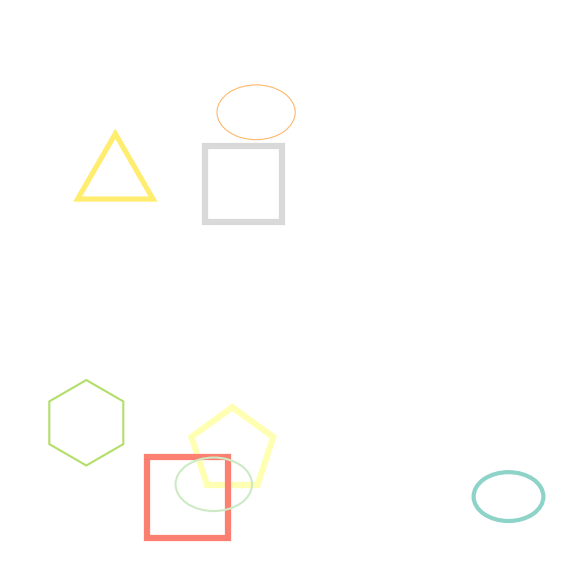[{"shape": "oval", "thickness": 2, "radius": 0.3, "center": [0.881, 0.139]}, {"shape": "pentagon", "thickness": 3, "radius": 0.37, "center": [0.402, 0.22]}, {"shape": "square", "thickness": 3, "radius": 0.35, "center": [0.324, 0.137]}, {"shape": "oval", "thickness": 0.5, "radius": 0.34, "center": [0.443, 0.805]}, {"shape": "hexagon", "thickness": 1, "radius": 0.37, "center": [0.149, 0.267]}, {"shape": "square", "thickness": 3, "radius": 0.33, "center": [0.422, 0.681]}, {"shape": "oval", "thickness": 1, "radius": 0.33, "center": [0.37, 0.161]}, {"shape": "triangle", "thickness": 2.5, "radius": 0.38, "center": [0.2, 0.692]}]